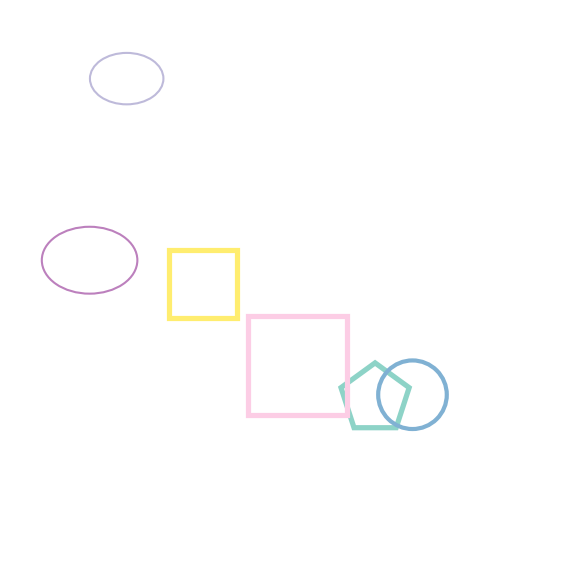[{"shape": "pentagon", "thickness": 2.5, "radius": 0.31, "center": [0.649, 0.309]}, {"shape": "oval", "thickness": 1, "radius": 0.32, "center": [0.219, 0.863]}, {"shape": "circle", "thickness": 2, "radius": 0.3, "center": [0.714, 0.316]}, {"shape": "square", "thickness": 2.5, "radius": 0.43, "center": [0.515, 0.366]}, {"shape": "oval", "thickness": 1, "radius": 0.41, "center": [0.155, 0.549]}, {"shape": "square", "thickness": 2.5, "radius": 0.3, "center": [0.352, 0.507]}]